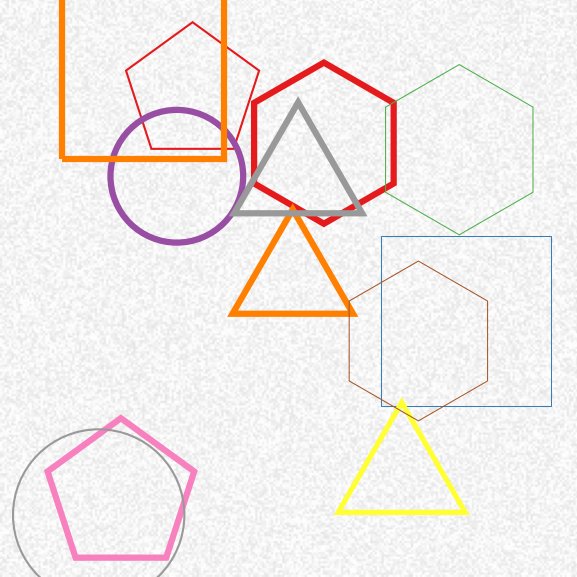[{"shape": "hexagon", "thickness": 3, "radius": 0.7, "center": [0.561, 0.751]}, {"shape": "pentagon", "thickness": 1, "radius": 0.61, "center": [0.333, 0.839]}, {"shape": "square", "thickness": 0.5, "radius": 0.74, "center": [0.806, 0.443]}, {"shape": "hexagon", "thickness": 0.5, "radius": 0.74, "center": [0.795, 0.74]}, {"shape": "circle", "thickness": 3, "radius": 0.57, "center": [0.306, 0.694]}, {"shape": "triangle", "thickness": 3, "radius": 0.6, "center": [0.507, 0.516]}, {"shape": "square", "thickness": 3, "radius": 0.7, "center": [0.248, 0.863]}, {"shape": "triangle", "thickness": 2.5, "radius": 0.64, "center": [0.696, 0.175]}, {"shape": "hexagon", "thickness": 0.5, "radius": 0.69, "center": [0.724, 0.409]}, {"shape": "pentagon", "thickness": 3, "radius": 0.67, "center": [0.209, 0.141]}, {"shape": "circle", "thickness": 1, "radius": 0.74, "center": [0.171, 0.107]}, {"shape": "triangle", "thickness": 3, "radius": 0.64, "center": [0.516, 0.694]}]